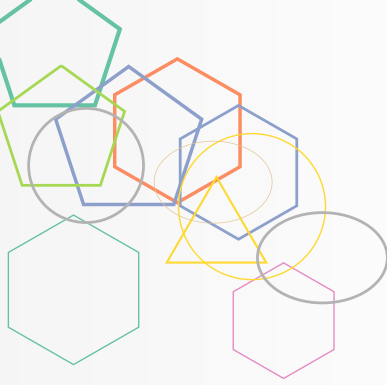[{"shape": "hexagon", "thickness": 1, "radius": 0.97, "center": [0.19, 0.247]}, {"shape": "pentagon", "thickness": 3, "radius": 0.88, "center": [0.141, 0.87]}, {"shape": "hexagon", "thickness": 2.5, "radius": 0.93, "center": [0.458, 0.66]}, {"shape": "pentagon", "thickness": 2.5, "radius": 0.99, "center": [0.332, 0.629]}, {"shape": "hexagon", "thickness": 2, "radius": 0.87, "center": [0.615, 0.552]}, {"shape": "hexagon", "thickness": 1, "radius": 0.75, "center": [0.732, 0.167]}, {"shape": "pentagon", "thickness": 2, "radius": 0.86, "center": [0.158, 0.658]}, {"shape": "triangle", "thickness": 1.5, "radius": 0.74, "center": [0.559, 0.392]}, {"shape": "circle", "thickness": 1, "radius": 0.95, "center": [0.65, 0.463]}, {"shape": "oval", "thickness": 0.5, "radius": 0.76, "center": [0.55, 0.527]}, {"shape": "oval", "thickness": 2, "radius": 0.84, "center": [0.832, 0.33]}, {"shape": "circle", "thickness": 2, "radius": 0.74, "center": [0.222, 0.57]}]